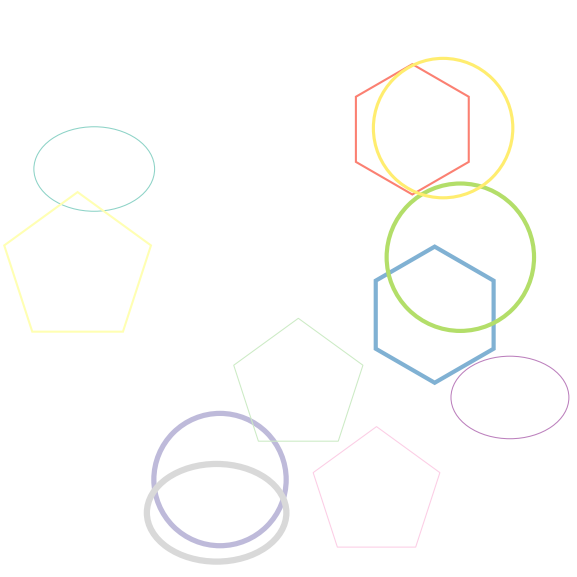[{"shape": "oval", "thickness": 0.5, "radius": 0.52, "center": [0.163, 0.706]}, {"shape": "pentagon", "thickness": 1, "radius": 0.67, "center": [0.134, 0.533]}, {"shape": "circle", "thickness": 2.5, "radius": 0.57, "center": [0.381, 0.169]}, {"shape": "hexagon", "thickness": 1, "radius": 0.56, "center": [0.714, 0.775]}, {"shape": "hexagon", "thickness": 2, "radius": 0.59, "center": [0.753, 0.454]}, {"shape": "circle", "thickness": 2, "radius": 0.64, "center": [0.797, 0.554]}, {"shape": "pentagon", "thickness": 0.5, "radius": 0.58, "center": [0.652, 0.145]}, {"shape": "oval", "thickness": 3, "radius": 0.6, "center": [0.375, 0.111]}, {"shape": "oval", "thickness": 0.5, "radius": 0.51, "center": [0.883, 0.311]}, {"shape": "pentagon", "thickness": 0.5, "radius": 0.59, "center": [0.517, 0.33]}, {"shape": "circle", "thickness": 1.5, "radius": 0.6, "center": [0.767, 0.777]}]